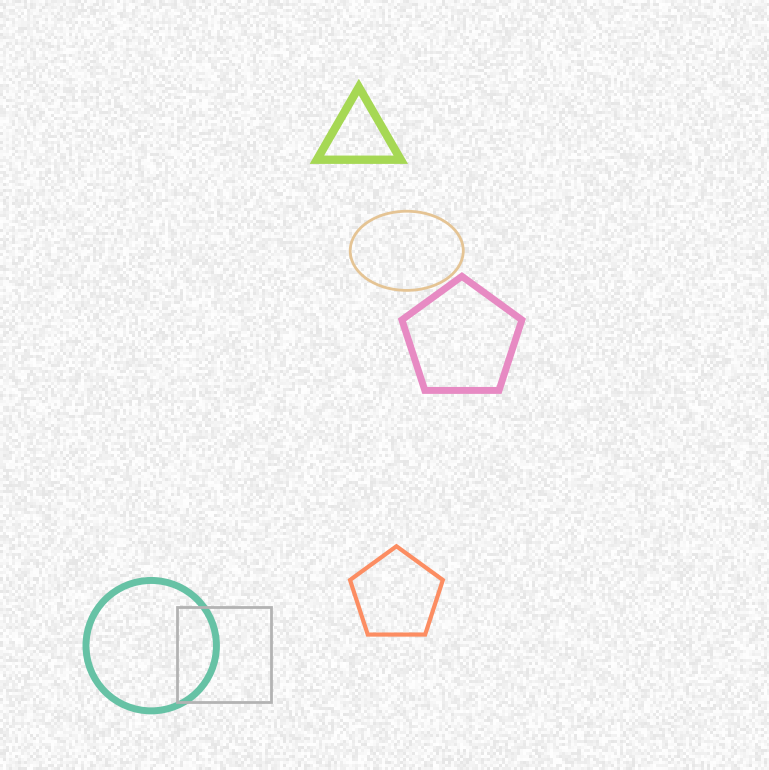[{"shape": "circle", "thickness": 2.5, "radius": 0.42, "center": [0.196, 0.161]}, {"shape": "pentagon", "thickness": 1.5, "radius": 0.32, "center": [0.515, 0.227]}, {"shape": "pentagon", "thickness": 2.5, "radius": 0.41, "center": [0.6, 0.559]}, {"shape": "triangle", "thickness": 3, "radius": 0.31, "center": [0.466, 0.824]}, {"shape": "oval", "thickness": 1, "radius": 0.37, "center": [0.528, 0.674]}, {"shape": "square", "thickness": 1, "radius": 0.31, "center": [0.291, 0.15]}]